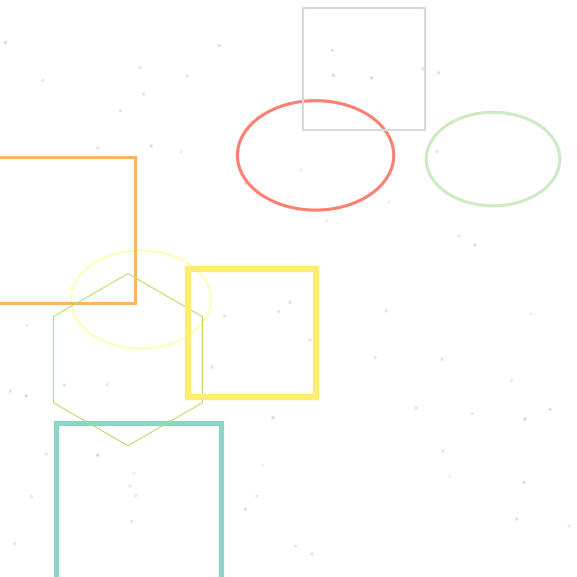[{"shape": "square", "thickness": 2.5, "radius": 0.72, "center": [0.24, 0.124]}, {"shape": "oval", "thickness": 1, "radius": 0.61, "center": [0.244, 0.48]}, {"shape": "oval", "thickness": 1.5, "radius": 0.68, "center": [0.546, 0.73]}, {"shape": "square", "thickness": 1.5, "radius": 0.63, "center": [0.106, 0.6]}, {"shape": "hexagon", "thickness": 0.5, "radius": 0.75, "center": [0.222, 0.376]}, {"shape": "square", "thickness": 1, "radius": 0.53, "center": [0.63, 0.88]}, {"shape": "oval", "thickness": 1.5, "radius": 0.58, "center": [0.854, 0.724]}, {"shape": "square", "thickness": 3, "radius": 0.55, "center": [0.436, 0.423]}]